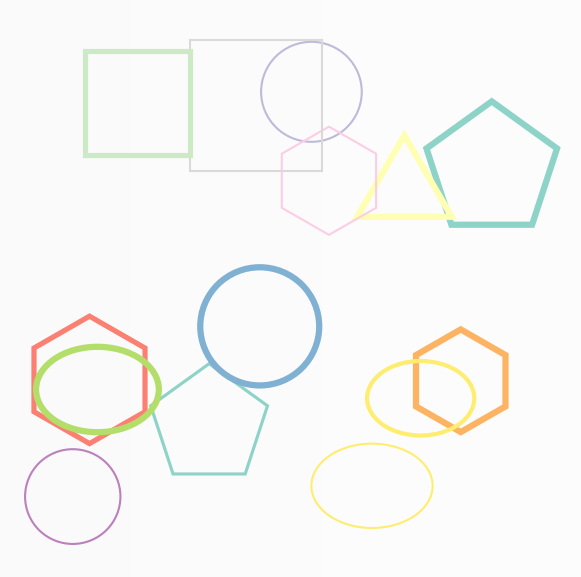[{"shape": "pentagon", "thickness": 3, "radius": 0.59, "center": [0.846, 0.706]}, {"shape": "pentagon", "thickness": 1.5, "radius": 0.53, "center": [0.36, 0.264]}, {"shape": "triangle", "thickness": 3, "radius": 0.47, "center": [0.696, 0.671]}, {"shape": "circle", "thickness": 1, "radius": 0.43, "center": [0.536, 0.84]}, {"shape": "hexagon", "thickness": 2.5, "radius": 0.55, "center": [0.154, 0.341]}, {"shape": "circle", "thickness": 3, "radius": 0.51, "center": [0.447, 0.434]}, {"shape": "hexagon", "thickness": 3, "radius": 0.44, "center": [0.793, 0.34]}, {"shape": "oval", "thickness": 3, "radius": 0.53, "center": [0.168, 0.325]}, {"shape": "hexagon", "thickness": 1, "radius": 0.47, "center": [0.566, 0.686]}, {"shape": "square", "thickness": 1, "radius": 0.57, "center": [0.441, 0.817]}, {"shape": "circle", "thickness": 1, "radius": 0.41, "center": [0.125, 0.139]}, {"shape": "square", "thickness": 2.5, "radius": 0.45, "center": [0.237, 0.82]}, {"shape": "oval", "thickness": 1, "radius": 0.52, "center": [0.64, 0.158]}, {"shape": "oval", "thickness": 2, "radius": 0.46, "center": [0.724, 0.31]}]